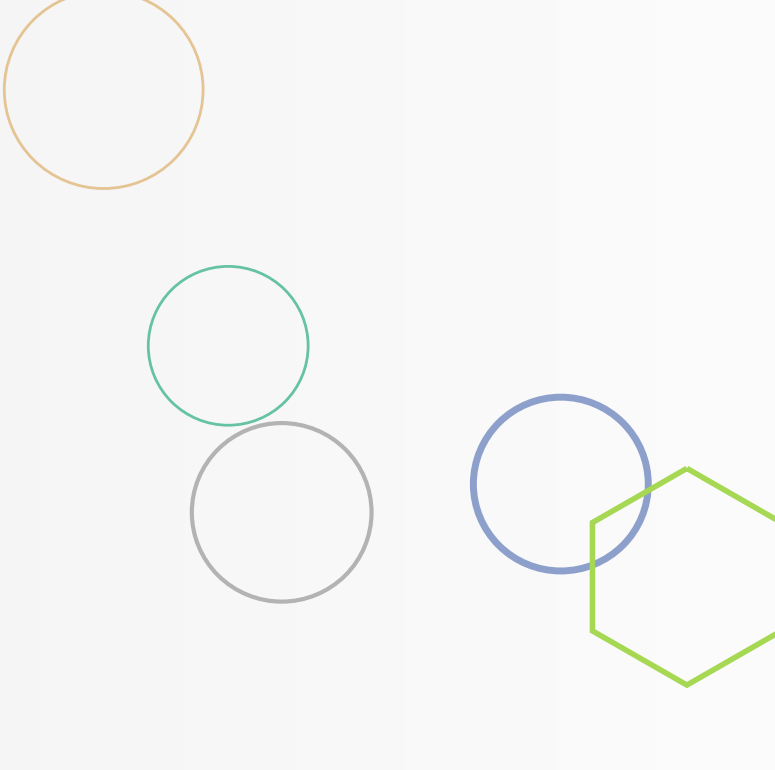[{"shape": "circle", "thickness": 1, "radius": 0.52, "center": [0.294, 0.551]}, {"shape": "circle", "thickness": 2.5, "radius": 0.56, "center": [0.724, 0.371]}, {"shape": "hexagon", "thickness": 2, "radius": 0.7, "center": [0.886, 0.251]}, {"shape": "circle", "thickness": 1, "radius": 0.64, "center": [0.134, 0.883]}, {"shape": "circle", "thickness": 1.5, "radius": 0.58, "center": [0.363, 0.335]}]